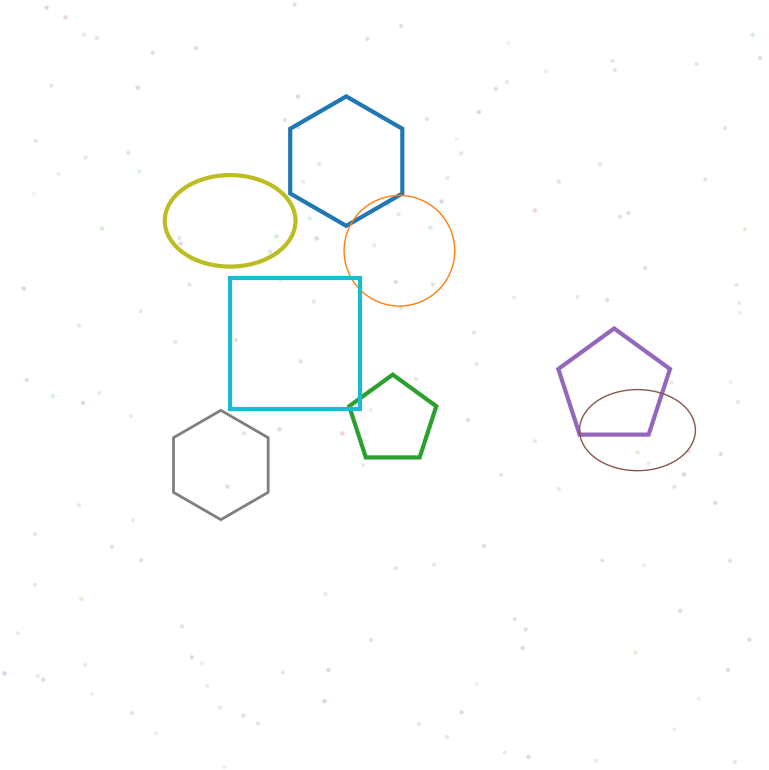[{"shape": "hexagon", "thickness": 1.5, "radius": 0.42, "center": [0.45, 0.791]}, {"shape": "circle", "thickness": 0.5, "radius": 0.36, "center": [0.519, 0.674]}, {"shape": "pentagon", "thickness": 1.5, "radius": 0.3, "center": [0.51, 0.454]}, {"shape": "pentagon", "thickness": 1.5, "radius": 0.38, "center": [0.798, 0.497]}, {"shape": "oval", "thickness": 0.5, "radius": 0.38, "center": [0.828, 0.441]}, {"shape": "hexagon", "thickness": 1, "radius": 0.35, "center": [0.287, 0.396]}, {"shape": "oval", "thickness": 1.5, "radius": 0.42, "center": [0.299, 0.713]}, {"shape": "square", "thickness": 1.5, "radius": 0.42, "center": [0.383, 0.554]}]